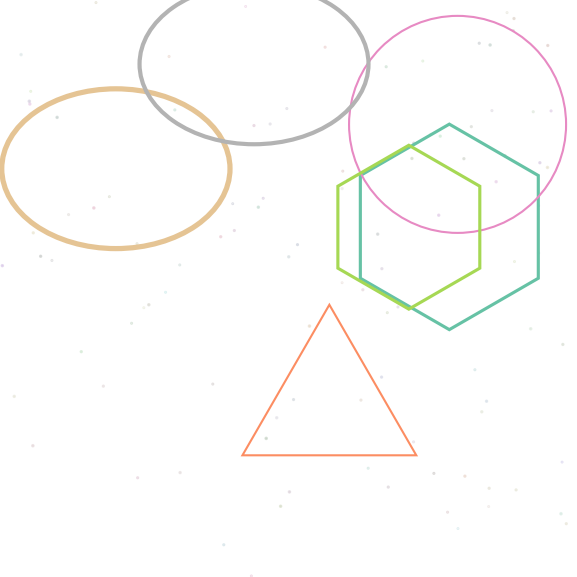[{"shape": "hexagon", "thickness": 1.5, "radius": 0.89, "center": [0.778, 0.606]}, {"shape": "triangle", "thickness": 1, "radius": 0.87, "center": [0.57, 0.298]}, {"shape": "circle", "thickness": 1, "radius": 0.94, "center": [0.792, 0.784]}, {"shape": "hexagon", "thickness": 1.5, "radius": 0.71, "center": [0.708, 0.606]}, {"shape": "oval", "thickness": 2.5, "radius": 0.99, "center": [0.201, 0.707]}, {"shape": "oval", "thickness": 2, "radius": 0.99, "center": [0.44, 0.888]}]